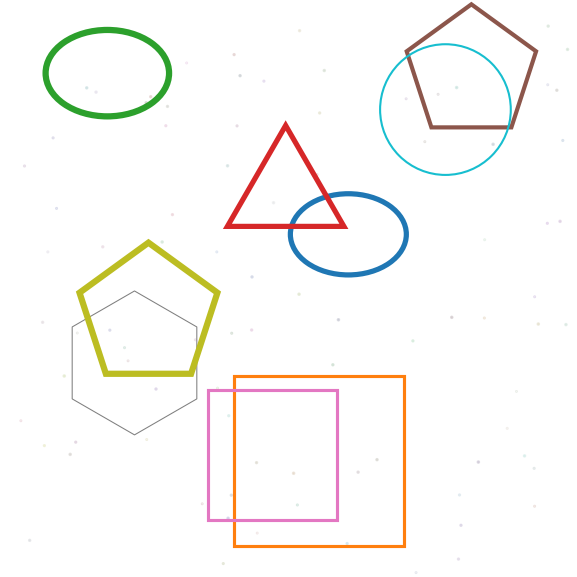[{"shape": "oval", "thickness": 2.5, "radius": 0.5, "center": [0.603, 0.593]}, {"shape": "square", "thickness": 1.5, "radius": 0.74, "center": [0.552, 0.2]}, {"shape": "oval", "thickness": 3, "radius": 0.53, "center": [0.186, 0.872]}, {"shape": "triangle", "thickness": 2.5, "radius": 0.58, "center": [0.495, 0.665]}, {"shape": "pentagon", "thickness": 2, "radius": 0.59, "center": [0.816, 0.874]}, {"shape": "square", "thickness": 1.5, "radius": 0.56, "center": [0.472, 0.211]}, {"shape": "hexagon", "thickness": 0.5, "radius": 0.62, "center": [0.233, 0.371]}, {"shape": "pentagon", "thickness": 3, "radius": 0.63, "center": [0.257, 0.453]}, {"shape": "circle", "thickness": 1, "radius": 0.57, "center": [0.771, 0.809]}]